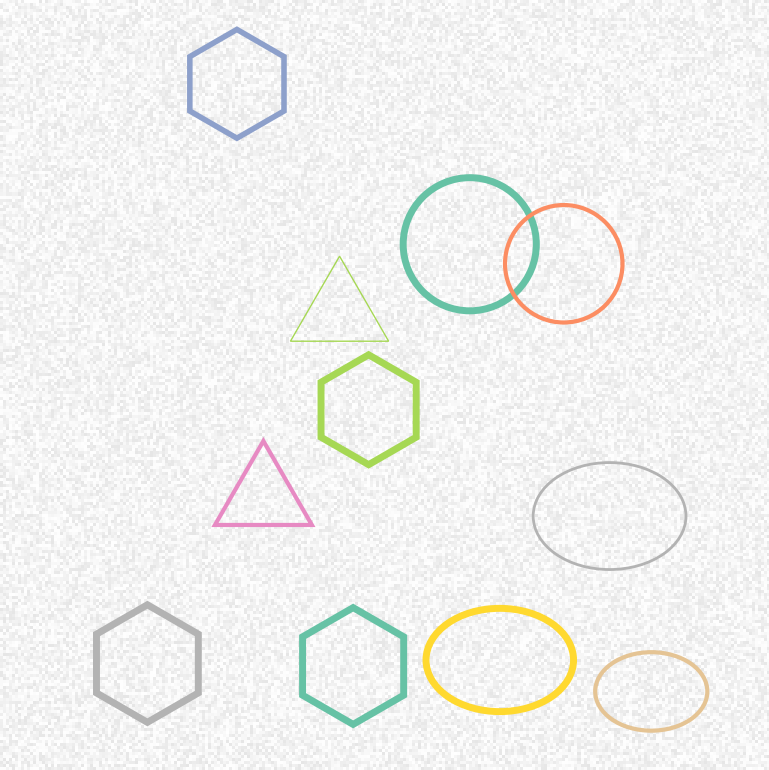[{"shape": "hexagon", "thickness": 2.5, "radius": 0.38, "center": [0.459, 0.135]}, {"shape": "circle", "thickness": 2.5, "radius": 0.43, "center": [0.61, 0.683]}, {"shape": "circle", "thickness": 1.5, "radius": 0.38, "center": [0.732, 0.657]}, {"shape": "hexagon", "thickness": 2, "radius": 0.35, "center": [0.308, 0.891]}, {"shape": "triangle", "thickness": 1.5, "radius": 0.36, "center": [0.342, 0.355]}, {"shape": "triangle", "thickness": 0.5, "radius": 0.37, "center": [0.441, 0.594]}, {"shape": "hexagon", "thickness": 2.5, "radius": 0.36, "center": [0.479, 0.468]}, {"shape": "oval", "thickness": 2.5, "radius": 0.48, "center": [0.649, 0.143]}, {"shape": "oval", "thickness": 1.5, "radius": 0.36, "center": [0.846, 0.102]}, {"shape": "oval", "thickness": 1, "radius": 0.5, "center": [0.792, 0.33]}, {"shape": "hexagon", "thickness": 2.5, "radius": 0.38, "center": [0.191, 0.138]}]